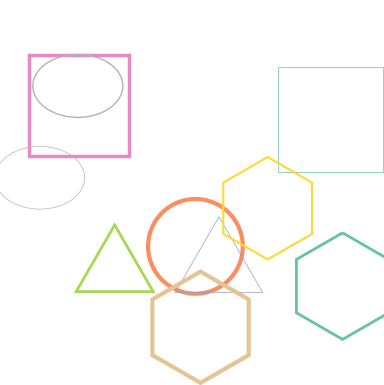[{"shape": "hexagon", "thickness": 2, "radius": 0.69, "center": [0.89, 0.257]}, {"shape": "square", "thickness": 0.5, "radius": 0.68, "center": [0.859, 0.69]}, {"shape": "circle", "thickness": 3, "radius": 0.61, "center": [0.508, 0.36]}, {"shape": "triangle", "thickness": 0.5, "radius": 0.66, "center": [0.569, 0.306]}, {"shape": "square", "thickness": 2.5, "radius": 0.65, "center": [0.206, 0.726]}, {"shape": "triangle", "thickness": 2, "radius": 0.58, "center": [0.298, 0.3]}, {"shape": "hexagon", "thickness": 1.5, "radius": 0.67, "center": [0.695, 0.459]}, {"shape": "hexagon", "thickness": 3, "radius": 0.72, "center": [0.521, 0.15]}, {"shape": "oval", "thickness": 0.5, "radius": 0.58, "center": [0.104, 0.538]}, {"shape": "oval", "thickness": 1, "radius": 0.58, "center": [0.202, 0.777]}]